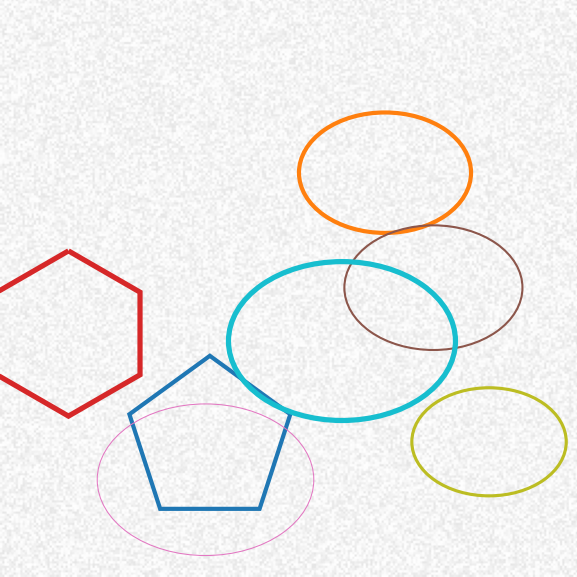[{"shape": "pentagon", "thickness": 2, "radius": 0.73, "center": [0.363, 0.237]}, {"shape": "oval", "thickness": 2, "radius": 0.74, "center": [0.667, 0.7]}, {"shape": "hexagon", "thickness": 2.5, "radius": 0.72, "center": [0.119, 0.422]}, {"shape": "oval", "thickness": 1, "radius": 0.77, "center": [0.75, 0.501]}, {"shape": "oval", "thickness": 0.5, "radius": 0.94, "center": [0.356, 0.168]}, {"shape": "oval", "thickness": 1.5, "radius": 0.67, "center": [0.847, 0.234]}, {"shape": "oval", "thickness": 2.5, "radius": 0.98, "center": [0.592, 0.409]}]